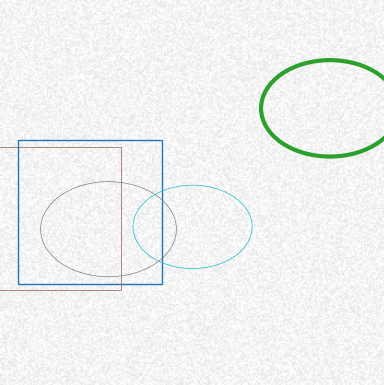[{"shape": "square", "thickness": 1, "radius": 0.94, "center": [0.234, 0.449]}, {"shape": "oval", "thickness": 3, "radius": 0.89, "center": [0.857, 0.719]}, {"shape": "square", "thickness": 0.5, "radius": 0.93, "center": [0.129, 0.432]}, {"shape": "oval", "thickness": 0.5, "radius": 0.88, "center": [0.282, 0.405]}, {"shape": "oval", "thickness": 0.5, "radius": 0.77, "center": [0.5, 0.411]}]